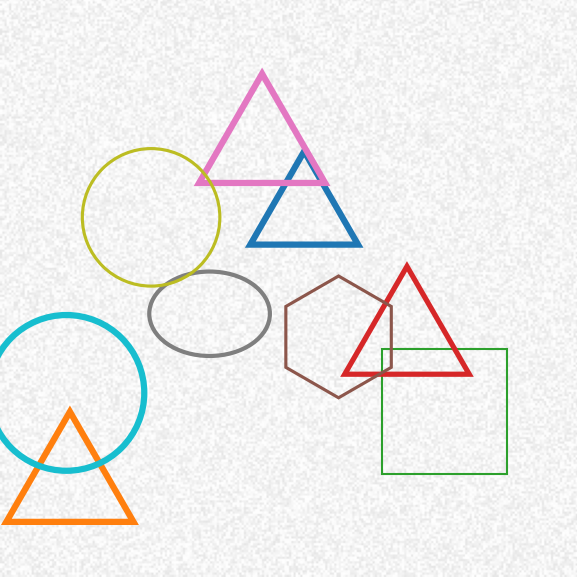[{"shape": "triangle", "thickness": 3, "radius": 0.54, "center": [0.527, 0.629]}, {"shape": "triangle", "thickness": 3, "radius": 0.64, "center": [0.121, 0.159]}, {"shape": "square", "thickness": 1, "radius": 0.54, "center": [0.769, 0.287]}, {"shape": "triangle", "thickness": 2.5, "radius": 0.62, "center": [0.705, 0.413]}, {"shape": "hexagon", "thickness": 1.5, "radius": 0.53, "center": [0.586, 0.416]}, {"shape": "triangle", "thickness": 3, "radius": 0.63, "center": [0.454, 0.745]}, {"shape": "oval", "thickness": 2, "radius": 0.52, "center": [0.363, 0.456]}, {"shape": "circle", "thickness": 1.5, "radius": 0.6, "center": [0.262, 0.623]}, {"shape": "circle", "thickness": 3, "radius": 0.67, "center": [0.115, 0.319]}]